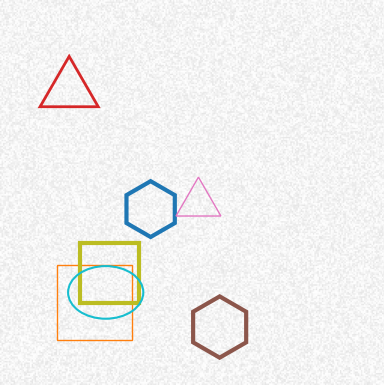[{"shape": "hexagon", "thickness": 3, "radius": 0.36, "center": [0.391, 0.457]}, {"shape": "square", "thickness": 1, "radius": 0.49, "center": [0.246, 0.215]}, {"shape": "triangle", "thickness": 2, "radius": 0.44, "center": [0.18, 0.766]}, {"shape": "hexagon", "thickness": 3, "radius": 0.4, "center": [0.571, 0.151]}, {"shape": "triangle", "thickness": 1, "radius": 0.34, "center": [0.515, 0.473]}, {"shape": "square", "thickness": 3, "radius": 0.38, "center": [0.285, 0.291]}, {"shape": "oval", "thickness": 1.5, "radius": 0.49, "center": [0.275, 0.241]}]